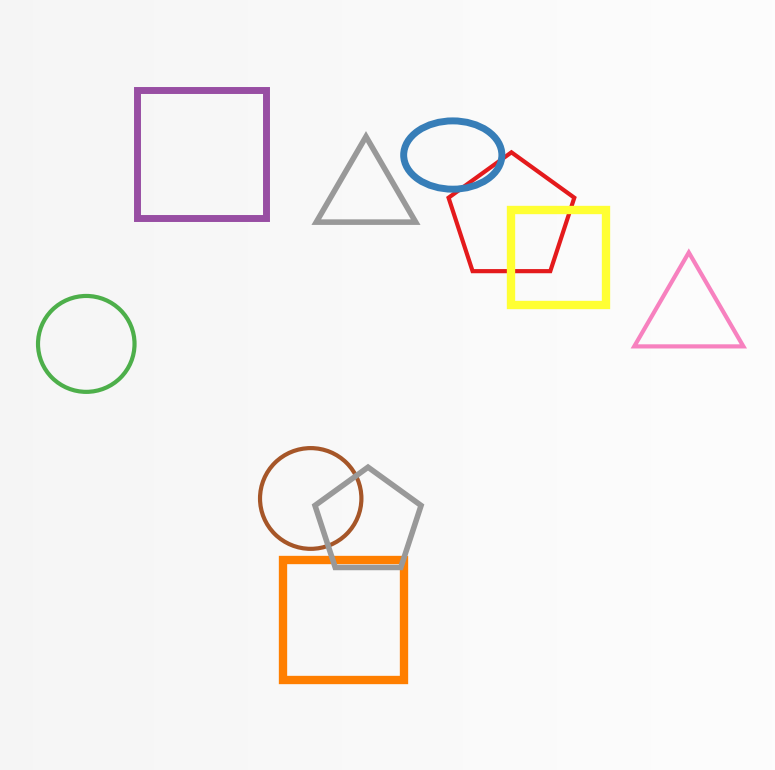[{"shape": "pentagon", "thickness": 1.5, "radius": 0.43, "center": [0.66, 0.717]}, {"shape": "oval", "thickness": 2.5, "radius": 0.32, "center": [0.584, 0.799]}, {"shape": "circle", "thickness": 1.5, "radius": 0.31, "center": [0.111, 0.553]}, {"shape": "square", "thickness": 2.5, "radius": 0.42, "center": [0.26, 0.8]}, {"shape": "square", "thickness": 3, "radius": 0.39, "center": [0.443, 0.195]}, {"shape": "square", "thickness": 3, "radius": 0.31, "center": [0.721, 0.665]}, {"shape": "circle", "thickness": 1.5, "radius": 0.33, "center": [0.401, 0.353]}, {"shape": "triangle", "thickness": 1.5, "radius": 0.41, "center": [0.889, 0.591]}, {"shape": "triangle", "thickness": 2, "radius": 0.37, "center": [0.472, 0.749]}, {"shape": "pentagon", "thickness": 2, "radius": 0.36, "center": [0.475, 0.321]}]